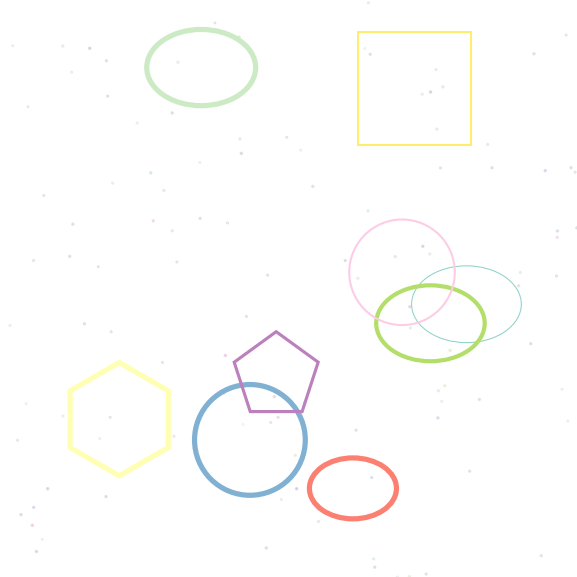[{"shape": "oval", "thickness": 0.5, "radius": 0.48, "center": [0.808, 0.472]}, {"shape": "hexagon", "thickness": 2.5, "radius": 0.49, "center": [0.206, 0.273]}, {"shape": "oval", "thickness": 2.5, "radius": 0.38, "center": [0.611, 0.153]}, {"shape": "circle", "thickness": 2.5, "radius": 0.48, "center": [0.433, 0.237]}, {"shape": "oval", "thickness": 2, "radius": 0.47, "center": [0.745, 0.439]}, {"shape": "circle", "thickness": 1, "radius": 0.46, "center": [0.696, 0.528]}, {"shape": "pentagon", "thickness": 1.5, "radius": 0.38, "center": [0.478, 0.348]}, {"shape": "oval", "thickness": 2.5, "radius": 0.47, "center": [0.348, 0.882]}, {"shape": "square", "thickness": 1, "radius": 0.49, "center": [0.718, 0.846]}]